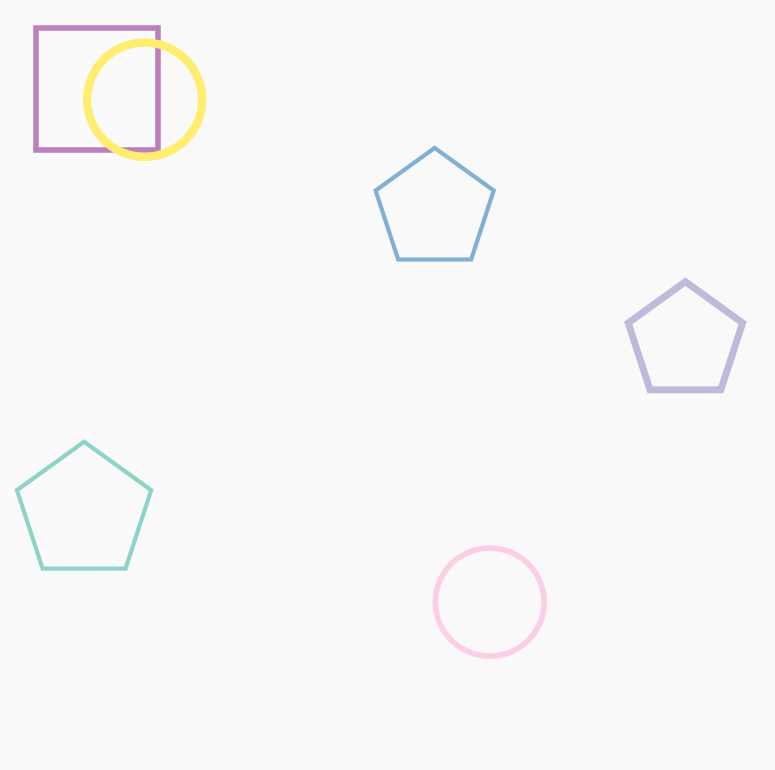[{"shape": "pentagon", "thickness": 1.5, "radius": 0.46, "center": [0.108, 0.335]}, {"shape": "pentagon", "thickness": 2.5, "radius": 0.39, "center": [0.884, 0.557]}, {"shape": "pentagon", "thickness": 1.5, "radius": 0.4, "center": [0.561, 0.728]}, {"shape": "circle", "thickness": 2, "radius": 0.35, "center": [0.632, 0.218]}, {"shape": "square", "thickness": 2, "radius": 0.4, "center": [0.125, 0.884]}, {"shape": "circle", "thickness": 3, "radius": 0.37, "center": [0.187, 0.871]}]